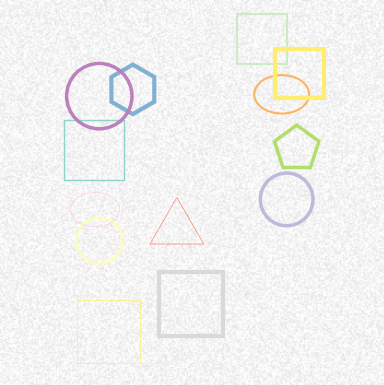[{"shape": "square", "thickness": 1, "radius": 0.39, "center": [0.245, 0.61]}, {"shape": "circle", "thickness": 1.5, "radius": 0.3, "center": [0.259, 0.375]}, {"shape": "circle", "thickness": 2.5, "radius": 0.34, "center": [0.745, 0.482]}, {"shape": "triangle", "thickness": 0.5, "radius": 0.4, "center": [0.459, 0.406]}, {"shape": "hexagon", "thickness": 3, "radius": 0.32, "center": [0.345, 0.768]}, {"shape": "oval", "thickness": 1.5, "radius": 0.36, "center": [0.732, 0.755]}, {"shape": "pentagon", "thickness": 2.5, "radius": 0.3, "center": [0.771, 0.614]}, {"shape": "oval", "thickness": 0.5, "radius": 0.32, "center": [0.247, 0.456]}, {"shape": "square", "thickness": 3, "radius": 0.42, "center": [0.496, 0.211]}, {"shape": "circle", "thickness": 2.5, "radius": 0.42, "center": [0.258, 0.75]}, {"shape": "square", "thickness": 1.5, "radius": 0.33, "center": [0.68, 0.898]}, {"shape": "square", "thickness": 3, "radius": 0.32, "center": [0.779, 0.809]}, {"shape": "square", "thickness": 0.5, "radius": 0.41, "center": [0.283, 0.139]}]